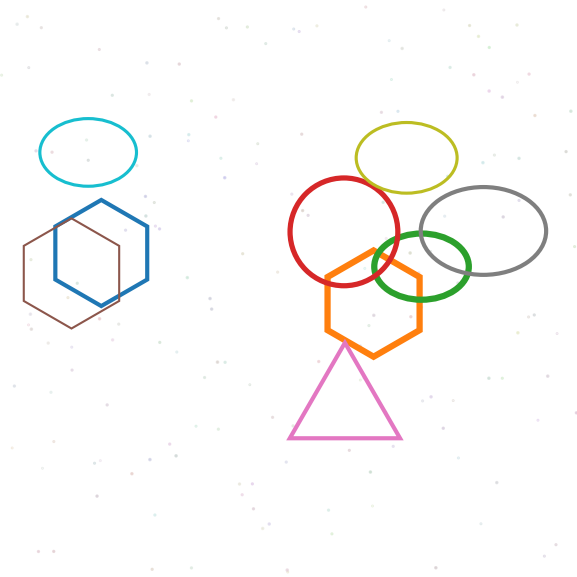[{"shape": "hexagon", "thickness": 2, "radius": 0.46, "center": [0.175, 0.561]}, {"shape": "hexagon", "thickness": 3, "radius": 0.46, "center": [0.647, 0.473]}, {"shape": "oval", "thickness": 3, "radius": 0.41, "center": [0.73, 0.537]}, {"shape": "circle", "thickness": 2.5, "radius": 0.47, "center": [0.596, 0.598]}, {"shape": "hexagon", "thickness": 1, "radius": 0.48, "center": [0.124, 0.526]}, {"shape": "triangle", "thickness": 2, "radius": 0.55, "center": [0.597, 0.295]}, {"shape": "oval", "thickness": 2, "radius": 0.54, "center": [0.837, 0.599]}, {"shape": "oval", "thickness": 1.5, "radius": 0.44, "center": [0.704, 0.726]}, {"shape": "oval", "thickness": 1.5, "radius": 0.42, "center": [0.153, 0.735]}]